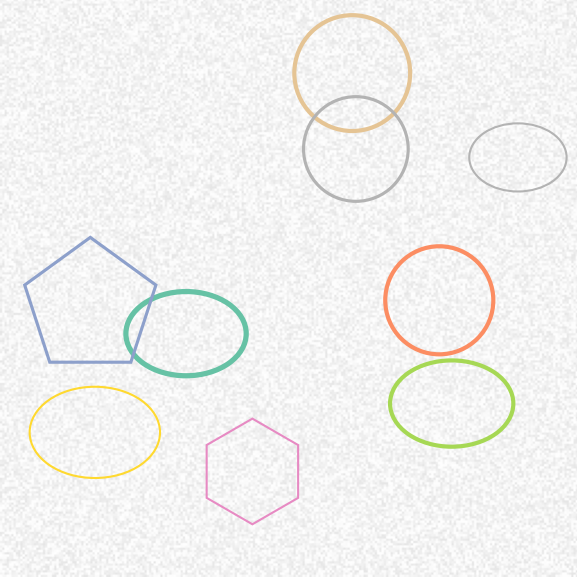[{"shape": "oval", "thickness": 2.5, "radius": 0.52, "center": [0.322, 0.421]}, {"shape": "circle", "thickness": 2, "radius": 0.47, "center": [0.761, 0.479]}, {"shape": "pentagon", "thickness": 1.5, "radius": 0.6, "center": [0.156, 0.469]}, {"shape": "hexagon", "thickness": 1, "radius": 0.46, "center": [0.437, 0.183]}, {"shape": "oval", "thickness": 2, "radius": 0.53, "center": [0.782, 0.3]}, {"shape": "oval", "thickness": 1, "radius": 0.56, "center": [0.164, 0.25]}, {"shape": "circle", "thickness": 2, "radius": 0.5, "center": [0.61, 0.873]}, {"shape": "oval", "thickness": 1, "radius": 0.42, "center": [0.897, 0.727]}, {"shape": "circle", "thickness": 1.5, "radius": 0.45, "center": [0.616, 0.741]}]